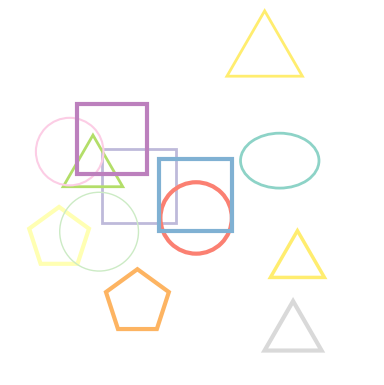[{"shape": "oval", "thickness": 2, "radius": 0.51, "center": [0.727, 0.583]}, {"shape": "pentagon", "thickness": 3, "radius": 0.41, "center": [0.153, 0.381]}, {"shape": "square", "thickness": 2, "radius": 0.48, "center": [0.361, 0.517]}, {"shape": "circle", "thickness": 3, "radius": 0.46, "center": [0.509, 0.434]}, {"shape": "square", "thickness": 3, "radius": 0.47, "center": [0.507, 0.494]}, {"shape": "pentagon", "thickness": 3, "radius": 0.43, "center": [0.357, 0.215]}, {"shape": "triangle", "thickness": 2, "radius": 0.45, "center": [0.241, 0.56]}, {"shape": "circle", "thickness": 1.5, "radius": 0.44, "center": [0.181, 0.606]}, {"shape": "triangle", "thickness": 3, "radius": 0.43, "center": [0.761, 0.132]}, {"shape": "square", "thickness": 3, "radius": 0.46, "center": [0.291, 0.639]}, {"shape": "circle", "thickness": 1, "radius": 0.51, "center": [0.257, 0.398]}, {"shape": "triangle", "thickness": 2, "radius": 0.57, "center": [0.687, 0.859]}, {"shape": "triangle", "thickness": 2.5, "radius": 0.4, "center": [0.773, 0.32]}]